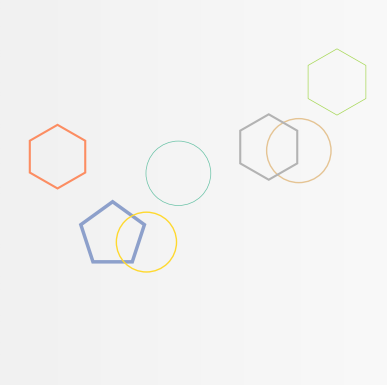[{"shape": "circle", "thickness": 0.5, "radius": 0.42, "center": [0.46, 0.55]}, {"shape": "hexagon", "thickness": 1.5, "radius": 0.41, "center": [0.148, 0.593]}, {"shape": "pentagon", "thickness": 2.5, "radius": 0.43, "center": [0.291, 0.39]}, {"shape": "hexagon", "thickness": 0.5, "radius": 0.43, "center": [0.87, 0.787]}, {"shape": "circle", "thickness": 1, "radius": 0.39, "center": [0.378, 0.371]}, {"shape": "circle", "thickness": 1, "radius": 0.42, "center": [0.771, 0.609]}, {"shape": "hexagon", "thickness": 1.5, "radius": 0.42, "center": [0.694, 0.618]}]